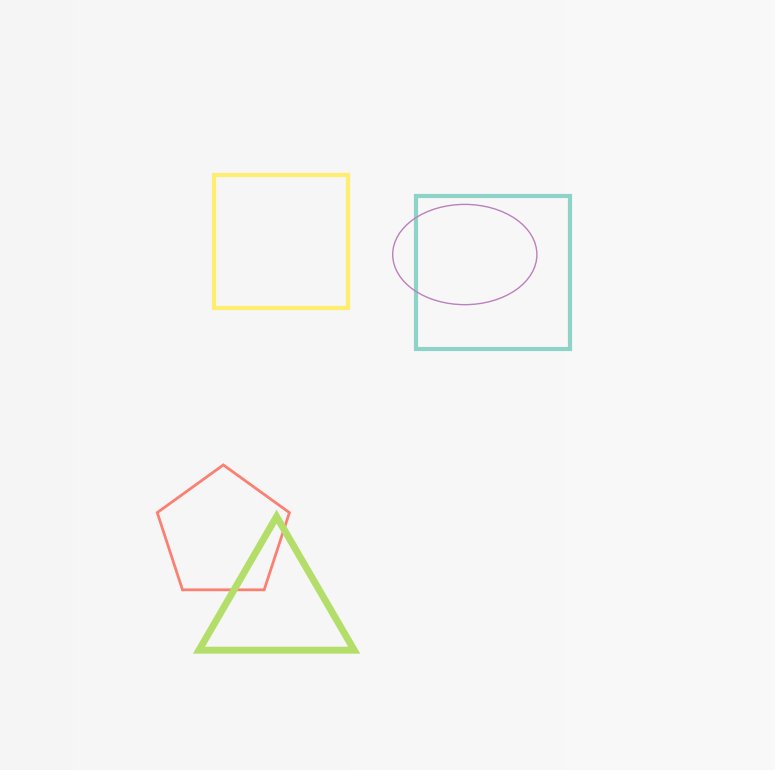[{"shape": "square", "thickness": 1.5, "radius": 0.5, "center": [0.636, 0.646]}, {"shape": "pentagon", "thickness": 1, "radius": 0.45, "center": [0.288, 0.307]}, {"shape": "triangle", "thickness": 2.5, "radius": 0.58, "center": [0.357, 0.213]}, {"shape": "oval", "thickness": 0.5, "radius": 0.47, "center": [0.6, 0.669]}, {"shape": "square", "thickness": 1.5, "radius": 0.43, "center": [0.363, 0.687]}]